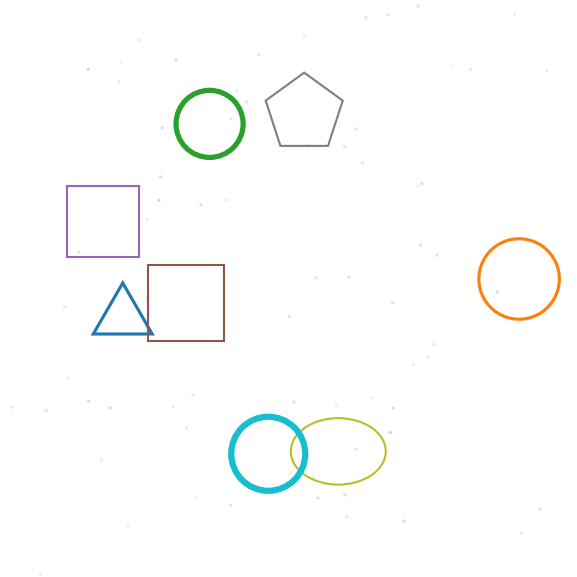[{"shape": "triangle", "thickness": 1.5, "radius": 0.29, "center": [0.213, 0.45]}, {"shape": "circle", "thickness": 1.5, "radius": 0.35, "center": [0.899, 0.516]}, {"shape": "circle", "thickness": 2.5, "radius": 0.29, "center": [0.363, 0.785]}, {"shape": "square", "thickness": 1, "radius": 0.31, "center": [0.178, 0.615]}, {"shape": "square", "thickness": 1, "radius": 0.33, "center": [0.322, 0.474]}, {"shape": "pentagon", "thickness": 1, "radius": 0.35, "center": [0.527, 0.803]}, {"shape": "oval", "thickness": 1, "radius": 0.41, "center": [0.586, 0.218]}, {"shape": "circle", "thickness": 3, "radius": 0.32, "center": [0.464, 0.213]}]